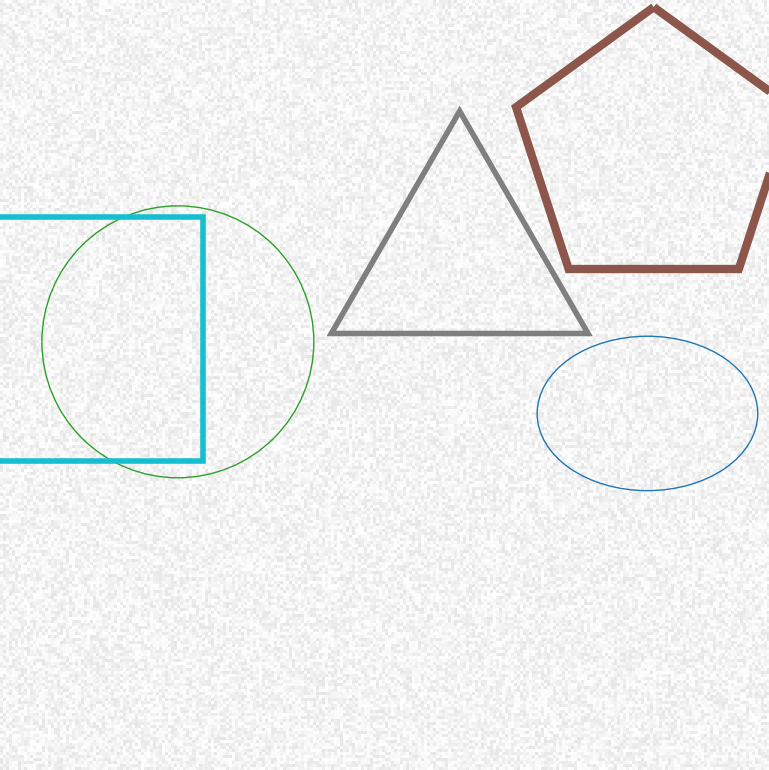[{"shape": "oval", "thickness": 0.5, "radius": 0.72, "center": [0.841, 0.463]}, {"shape": "circle", "thickness": 0.5, "radius": 0.88, "center": [0.231, 0.556]}, {"shape": "pentagon", "thickness": 3, "radius": 0.94, "center": [0.849, 0.803]}, {"shape": "triangle", "thickness": 2, "radius": 0.96, "center": [0.597, 0.663]}, {"shape": "square", "thickness": 2, "radius": 0.79, "center": [0.105, 0.56]}]